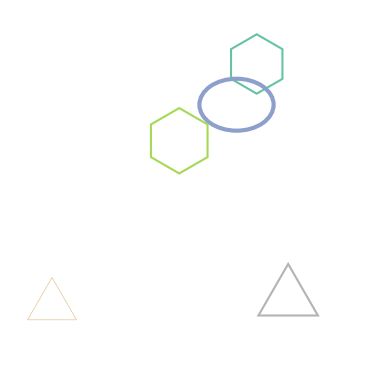[{"shape": "hexagon", "thickness": 1.5, "radius": 0.39, "center": [0.667, 0.834]}, {"shape": "oval", "thickness": 3, "radius": 0.48, "center": [0.614, 0.728]}, {"shape": "hexagon", "thickness": 1.5, "radius": 0.42, "center": [0.466, 0.634]}, {"shape": "triangle", "thickness": 0.5, "radius": 0.37, "center": [0.135, 0.206]}, {"shape": "triangle", "thickness": 1.5, "radius": 0.45, "center": [0.749, 0.225]}]